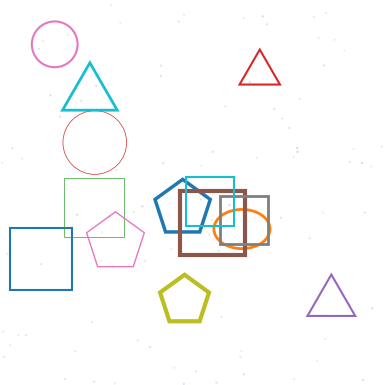[{"shape": "pentagon", "thickness": 2.5, "radius": 0.38, "center": [0.474, 0.459]}, {"shape": "square", "thickness": 1.5, "radius": 0.4, "center": [0.106, 0.326]}, {"shape": "oval", "thickness": 2, "radius": 0.36, "center": [0.628, 0.405]}, {"shape": "square", "thickness": 0.5, "radius": 0.39, "center": [0.245, 0.461]}, {"shape": "circle", "thickness": 0.5, "radius": 0.41, "center": [0.246, 0.63]}, {"shape": "triangle", "thickness": 1.5, "radius": 0.3, "center": [0.675, 0.811]}, {"shape": "triangle", "thickness": 1.5, "radius": 0.36, "center": [0.861, 0.215]}, {"shape": "square", "thickness": 3, "radius": 0.42, "center": [0.552, 0.42]}, {"shape": "circle", "thickness": 1.5, "radius": 0.3, "center": [0.142, 0.885]}, {"shape": "pentagon", "thickness": 1, "radius": 0.39, "center": [0.3, 0.371]}, {"shape": "square", "thickness": 2, "radius": 0.31, "center": [0.634, 0.429]}, {"shape": "pentagon", "thickness": 3, "radius": 0.33, "center": [0.479, 0.22]}, {"shape": "square", "thickness": 1.5, "radius": 0.32, "center": [0.546, 0.477]}, {"shape": "triangle", "thickness": 2, "radius": 0.41, "center": [0.233, 0.755]}]